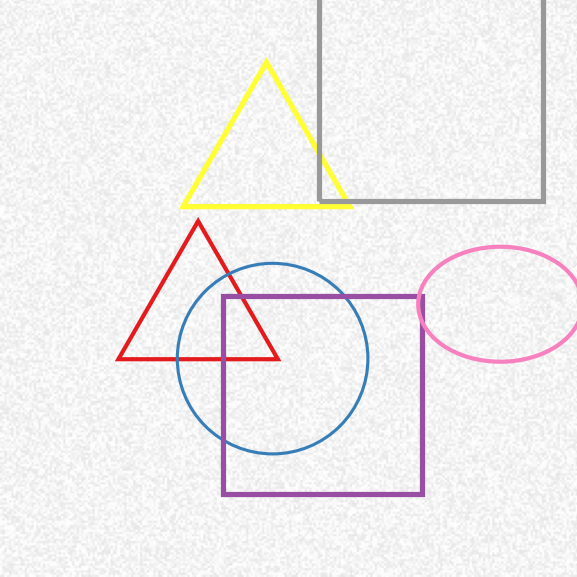[{"shape": "triangle", "thickness": 2, "radius": 0.8, "center": [0.343, 0.457]}, {"shape": "circle", "thickness": 1.5, "radius": 0.83, "center": [0.472, 0.378]}, {"shape": "square", "thickness": 2.5, "radius": 0.86, "center": [0.558, 0.315]}, {"shape": "triangle", "thickness": 2.5, "radius": 0.83, "center": [0.461, 0.725]}, {"shape": "oval", "thickness": 2, "radius": 0.71, "center": [0.866, 0.472]}, {"shape": "square", "thickness": 2.5, "radius": 0.97, "center": [0.746, 0.845]}]